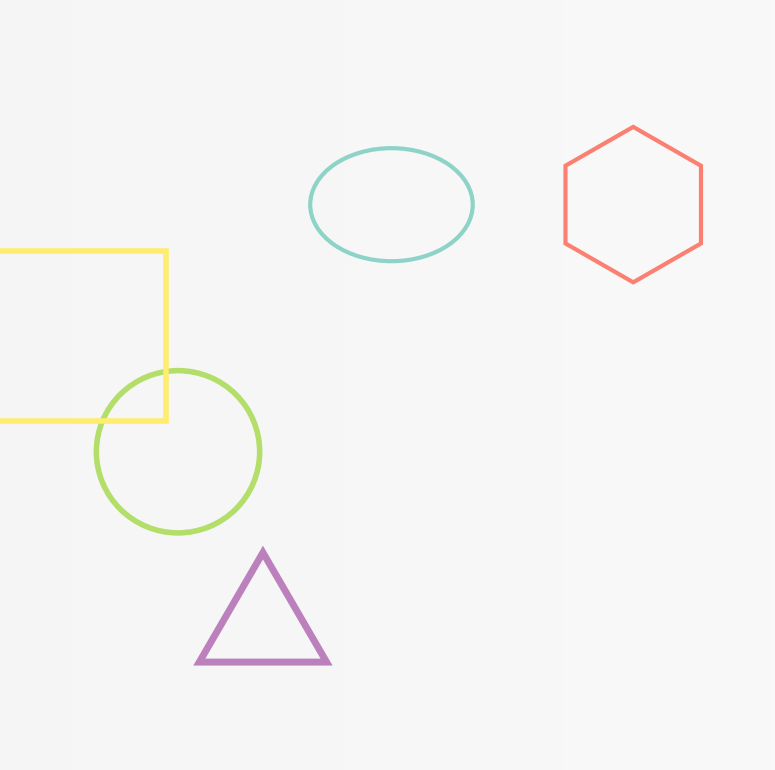[{"shape": "oval", "thickness": 1.5, "radius": 0.52, "center": [0.505, 0.734]}, {"shape": "hexagon", "thickness": 1.5, "radius": 0.5, "center": [0.817, 0.734]}, {"shape": "circle", "thickness": 2, "radius": 0.53, "center": [0.23, 0.413]}, {"shape": "triangle", "thickness": 2.5, "radius": 0.47, "center": [0.339, 0.188]}, {"shape": "square", "thickness": 2, "radius": 0.55, "center": [0.103, 0.564]}]